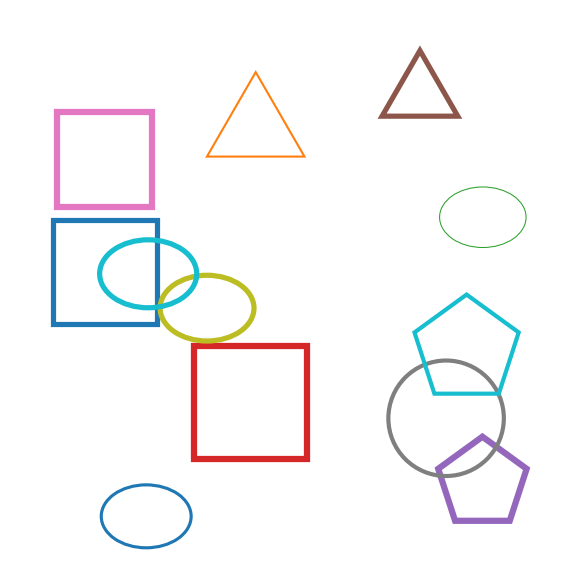[{"shape": "square", "thickness": 2.5, "radius": 0.45, "center": [0.182, 0.527]}, {"shape": "oval", "thickness": 1.5, "radius": 0.39, "center": [0.253, 0.105]}, {"shape": "triangle", "thickness": 1, "radius": 0.49, "center": [0.443, 0.777]}, {"shape": "oval", "thickness": 0.5, "radius": 0.37, "center": [0.836, 0.623]}, {"shape": "square", "thickness": 3, "radius": 0.49, "center": [0.434, 0.302]}, {"shape": "pentagon", "thickness": 3, "radius": 0.4, "center": [0.835, 0.162]}, {"shape": "triangle", "thickness": 2.5, "radius": 0.38, "center": [0.727, 0.836]}, {"shape": "square", "thickness": 3, "radius": 0.41, "center": [0.18, 0.722]}, {"shape": "circle", "thickness": 2, "radius": 0.5, "center": [0.772, 0.275]}, {"shape": "oval", "thickness": 2.5, "radius": 0.41, "center": [0.359, 0.466]}, {"shape": "pentagon", "thickness": 2, "radius": 0.47, "center": [0.808, 0.394]}, {"shape": "oval", "thickness": 2.5, "radius": 0.42, "center": [0.257, 0.525]}]